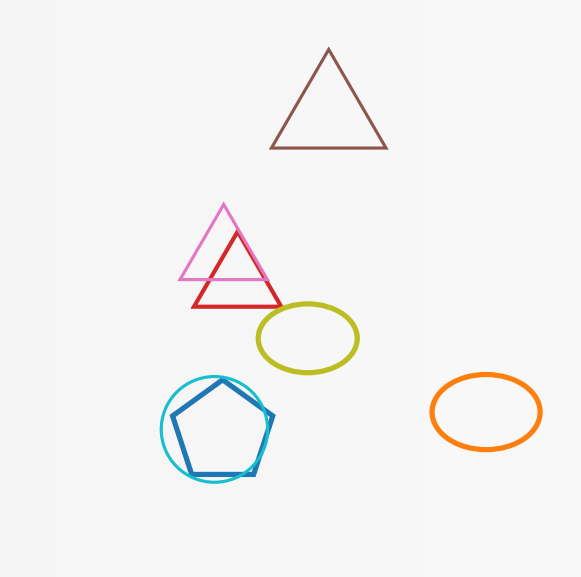[{"shape": "pentagon", "thickness": 2.5, "radius": 0.45, "center": [0.383, 0.251]}, {"shape": "oval", "thickness": 2.5, "radius": 0.46, "center": [0.836, 0.286]}, {"shape": "triangle", "thickness": 2, "radius": 0.43, "center": [0.409, 0.511]}, {"shape": "triangle", "thickness": 1.5, "radius": 0.57, "center": [0.566, 0.8]}, {"shape": "triangle", "thickness": 1.5, "radius": 0.43, "center": [0.385, 0.558]}, {"shape": "oval", "thickness": 2.5, "radius": 0.43, "center": [0.529, 0.413]}, {"shape": "circle", "thickness": 1.5, "radius": 0.46, "center": [0.369, 0.256]}]